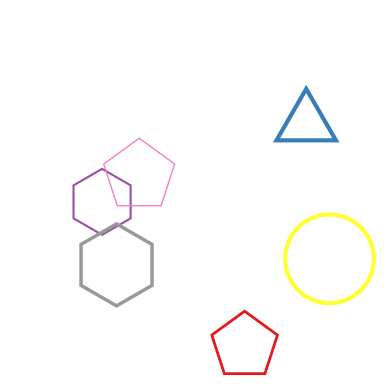[{"shape": "pentagon", "thickness": 2, "radius": 0.45, "center": [0.635, 0.102]}, {"shape": "triangle", "thickness": 3, "radius": 0.45, "center": [0.795, 0.68]}, {"shape": "hexagon", "thickness": 1.5, "radius": 0.43, "center": [0.265, 0.476]}, {"shape": "circle", "thickness": 3, "radius": 0.58, "center": [0.856, 0.328]}, {"shape": "pentagon", "thickness": 1, "radius": 0.48, "center": [0.362, 0.544]}, {"shape": "hexagon", "thickness": 2.5, "radius": 0.53, "center": [0.303, 0.312]}]